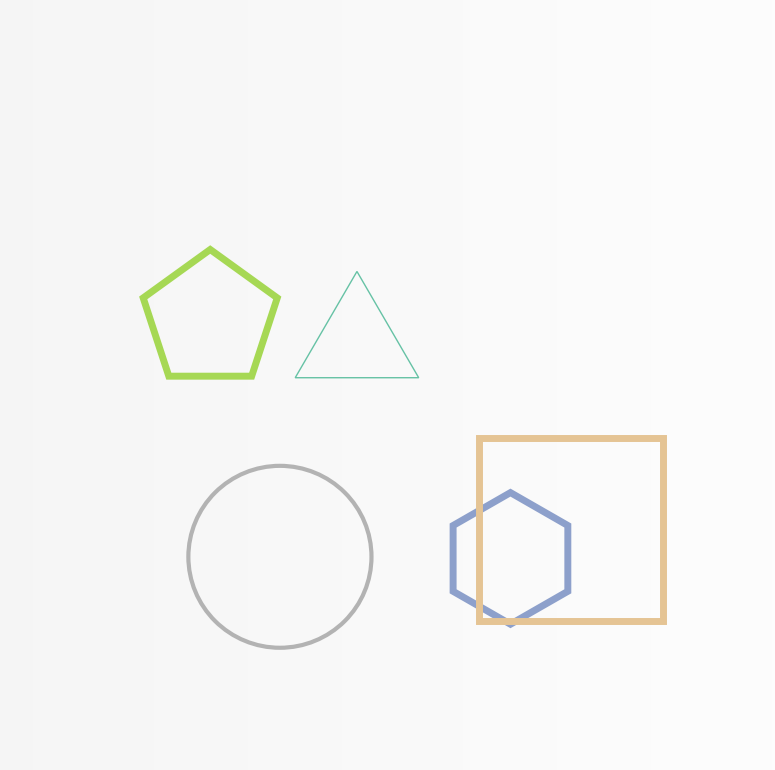[{"shape": "triangle", "thickness": 0.5, "radius": 0.46, "center": [0.461, 0.555]}, {"shape": "hexagon", "thickness": 2.5, "radius": 0.43, "center": [0.659, 0.275]}, {"shape": "pentagon", "thickness": 2.5, "radius": 0.45, "center": [0.271, 0.585]}, {"shape": "square", "thickness": 2.5, "radius": 0.59, "center": [0.736, 0.312]}, {"shape": "circle", "thickness": 1.5, "radius": 0.59, "center": [0.361, 0.277]}]